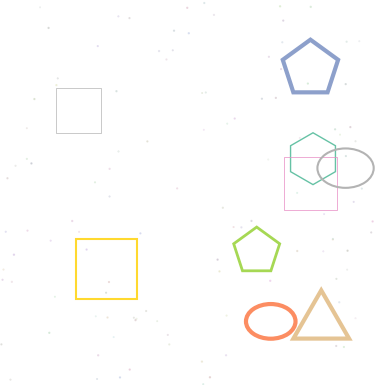[{"shape": "hexagon", "thickness": 1, "radius": 0.34, "center": [0.813, 0.588]}, {"shape": "oval", "thickness": 3, "radius": 0.32, "center": [0.703, 0.165]}, {"shape": "pentagon", "thickness": 3, "radius": 0.38, "center": [0.806, 0.821]}, {"shape": "square", "thickness": 0.5, "radius": 0.35, "center": [0.807, 0.522]}, {"shape": "pentagon", "thickness": 2, "radius": 0.31, "center": [0.667, 0.347]}, {"shape": "square", "thickness": 1.5, "radius": 0.39, "center": [0.276, 0.302]}, {"shape": "triangle", "thickness": 3, "radius": 0.42, "center": [0.834, 0.162]}, {"shape": "square", "thickness": 0.5, "radius": 0.29, "center": [0.204, 0.714]}, {"shape": "oval", "thickness": 1.5, "radius": 0.37, "center": [0.898, 0.563]}]